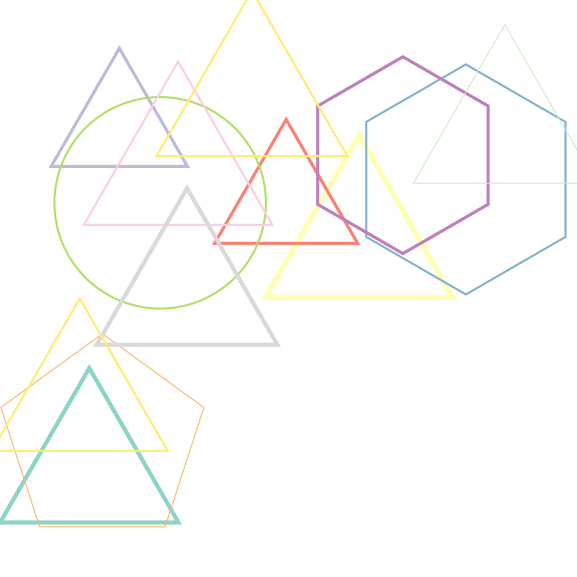[{"shape": "triangle", "thickness": 2, "radius": 0.89, "center": [0.155, 0.184]}, {"shape": "triangle", "thickness": 2.5, "radius": 0.94, "center": [0.622, 0.578]}, {"shape": "triangle", "thickness": 1.5, "radius": 0.68, "center": [0.207, 0.779]}, {"shape": "triangle", "thickness": 1.5, "radius": 0.72, "center": [0.495, 0.649]}, {"shape": "hexagon", "thickness": 1, "radius": 1.0, "center": [0.807, 0.688]}, {"shape": "pentagon", "thickness": 0.5, "radius": 0.92, "center": [0.177, 0.236]}, {"shape": "circle", "thickness": 1, "radius": 0.92, "center": [0.277, 0.648]}, {"shape": "triangle", "thickness": 1, "radius": 0.94, "center": [0.308, 0.704]}, {"shape": "triangle", "thickness": 2, "radius": 0.9, "center": [0.324, 0.492]}, {"shape": "hexagon", "thickness": 1.5, "radius": 0.85, "center": [0.698, 0.73]}, {"shape": "triangle", "thickness": 0.5, "radius": 0.92, "center": [0.874, 0.773]}, {"shape": "triangle", "thickness": 1, "radius": 0.88, "center": [0.138, 0.306]}, {"shape": "triangle", "thickness": 1, "radius": 0.95, "center": [0.436, 0.824]}]